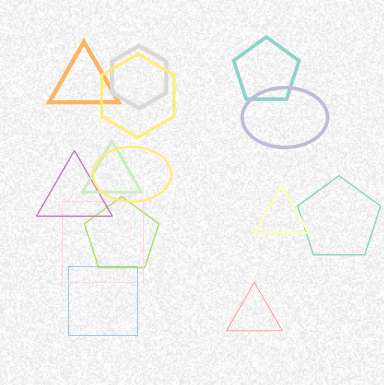[{"shape": "pentagon", "thickness": 2.5, "radius": 0.45, "center": [0.692, 0.815]}, {"shape": "pentagon", "thickness": 1, "radius": 0.57, "center": [0.881, 0.43]}, {"shape": "triangle", "thickness": 1.5, "radius": 0.4, "center": [0.732, 0.436]}, {"shape": "oval", "thickness": 2.5, "radius": 0.55, "center": [0.74, 0.695]}, {"shape": "triangle", "thickness": 0.5, "radius": 0.42, "center": [0.661, 0.183]}, {"shape": "square", "thickness": 0.5, "radius": 0.45, "center": [0.267, 0.219]}, {"shape": "triangle", "thickness": 3, "radius": 0.52, "center": [0.218, 0.787]}, {"shape": "pentagon", "thickness": 1, "radius": 0.51, "center": [0.316, 0.387]}, {"shape": "square", "thickness": 0.5, "radius": 0.53, "center": [0.266, 0.373]}, {"shape": "hexagon", "thickness": 3, "radius": 0.41, "center": [0.361, 0.8]}, {"shape": "triangle", "thickness": 1, "radius": 0.57, "center": [0.193, 0.495]}, {"shape": "triangle", "thickness": 2, "radius": 0.44, "center": [0.291, 0.545]}, {"shape": "oval", "thickness": 1.5, "radius": 0.51, "center": [0.343, 0.547]}, {"shape": "hexagon", "thickness": 2, "radius": 0.54, "center": [0.358, 0.751]}]